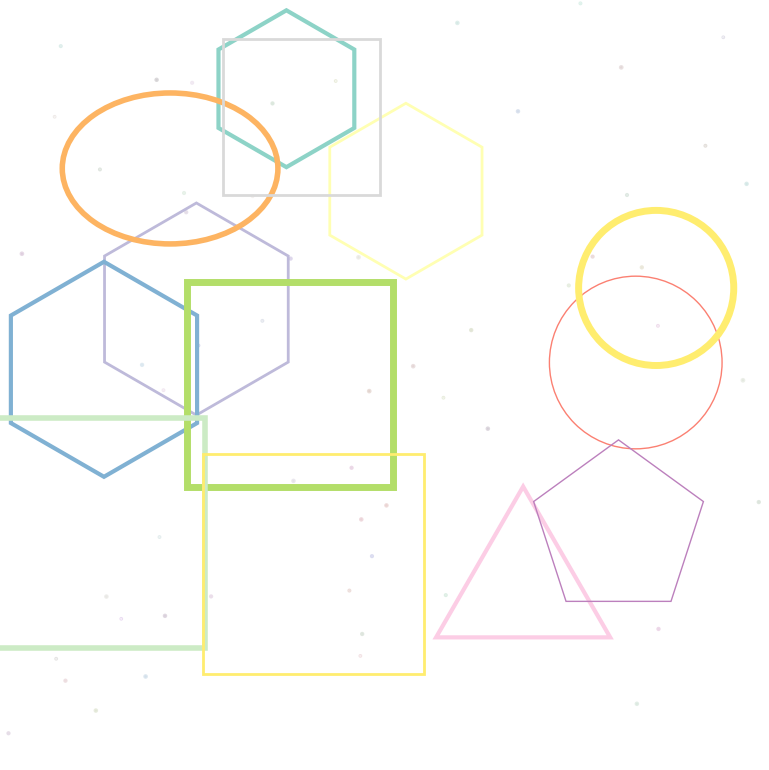[{"shape": "hexagon", "thickness": 1.5, "radius": 0.51, "center": [0.372, 0.885]}, {"shape": "hexagon", "thickness": 1, "radius": 0.57, "center": [0.527, 0.752]}, {"shape": "hexagon", "thickness": 1, "radius": 0.69, "center": [0.255, 0.599]}, {"shape": "circle", "thickness": 0.5, "radius": 0.56, "center": [0.826, 0.529]}, {"shape": "hexagon", "thickness": 1.5, "radius": 0.7, "center": [0.135, 0.52]}, {"shape": "oval", "thickness": 2, "radius": 0.7, "center": [0.221, 0.781]}, {"shape": "square", "thickness": 2.5, "radius": 0.67, "center": [0.376, 0.5]}, {"shape": "triangle", "thickness": 1.5, "radius": 0.65, "center": [0.679, 0.238]}, {"shape": "square", "thickness": 1, "radius": 0.51, "center": [0.392, 0.848]}, {"shape": "pentagon", "thickness": 0.5, "radius": 0.58, "center": [0.803, 0.313]}, {"shape": "square", "thickness": 2, "radius": 0.75, "center": [0.116, 0.307]}, {"shape": "square", "thickness": 1, "radius": 0.72, "center": [0.407, 0.268]}, {"shape": "circle", "thickness": 2.5, "radius": 0.5, "center": [0.852, 0.626]}]